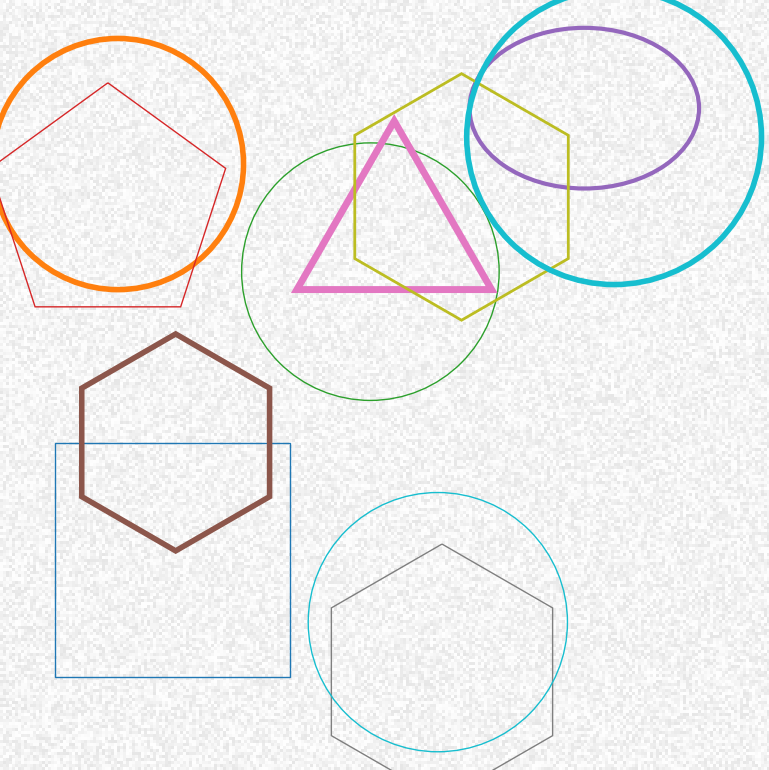[{"shape": "square", "thickness": 0.5, "radius": 0.76, "center": [0.224, 0.272]}, {"shape": "circle", "thickness": 2, "radius": 0.82, "center": [0.153, 0.787]}, {"shape": "circle", "thickness": 0.5, "radius": 0.84, "center": [0.481, 0.647]}, {"shape": "pentagon", "thickness": 0.5, "radius": 0.8, "center": [0.14, 0.732]}, {"shape": "oval", "thickness": 1.5, "radius": 0.75, "center": [0.759, 0.86]}, {"shape": "hexagon", "thickness": 2, "radius": 0.7, "center": [0.228, 0.425]}, {"shape": "triangle", "thickness": 2.5, "radius": 0.73, "center": [0.512, 0.697]}, {"shape": "hexagon", "thickness": 0.5, "radius": 0.83, "center": [0.574, 0.128]}, {"shape": "hexagon", "thickness": 1, "radius": 0.8, "center": [0.599, 0.744]}, {"shape": "circle", "thickness": 0.5, "radius": 0.84, "center": [0.569, 0.192]}, {"shape": "circle", "thickness": 2, "radius": 0.96, "center": [0.798, 0.822]}]